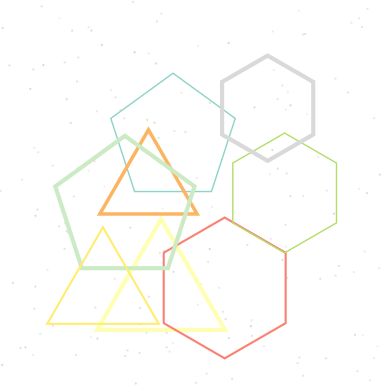[{"shape": "pentagon", "thickness": 1, "radius": 0.85, "center": [0.449, 0.64]}, {"shape": "triangle", "thickness": 3, "radius": 0.96, "center": [0.418, 0.239]}, {"shape": "hexagon", "thickness": 1.5, "radius": 0.91, "center": [0.584, 0.252]}, {"shape": "triangle", "thickness": 2.5, "radius": 0.73, "center": [0.386, 0.517]}, {"shape": "hexagon", "thickness": 1, "radius": 0.78, "center": [0.739, 0.499]}, {"shape": "hexagon", "thickness": 3, "radius": 0.68, "center": [0.695, 0.719]}, {"shape": "pentagon", "thickness": 3, "radius": 0.95, "center": [0.324, 0.457]}, {"shape": "triangle", "thickness": 1.5, "radius": 0.84, "center": [0.267, 0.242]}]